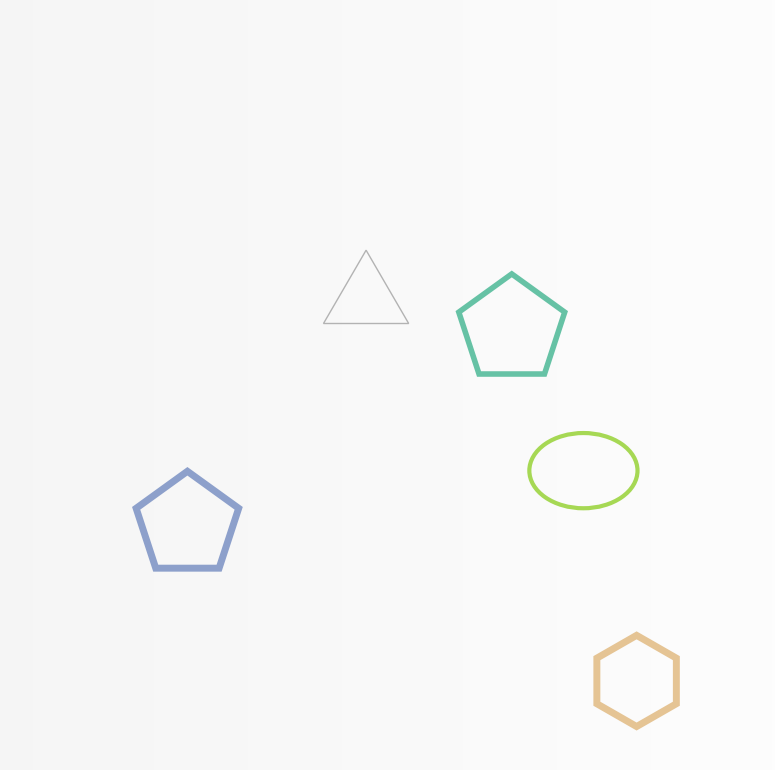[{"shape": "pentagon", "thickness": 2, "radius": 0.36, "center": [0.66, 0.572]}, {"shape": "pentagon", "thickness": 2.5, "radius": 0.35, "center": [0.242, 0.318]}, {"shape": "oval", "thickness": 1.5, "radius": 0.35, "center": [0.753, 0.389]}, {"shape": "hexagon", "thickness": 2.5, "radius": 0.3, "center": [0.821, 0.116]}, {"shape": "triangle", "thickness": 0.5, "radius": 0.32, "center": [0.472, 0.612]}]